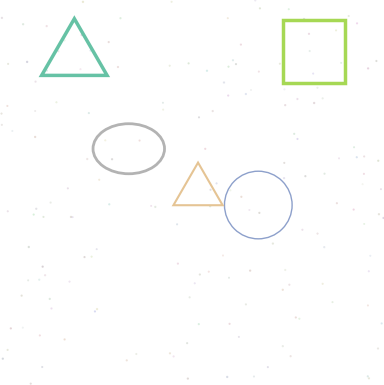[{"shape": "triangle", "thickness": 2.5, "radius": 0.49, "center": [0.193, 0.853]}, {"shape": "circle", "thickness": 1, "radius": 0.44, "center": [0.671, 0.467]}, {"shape": "square", "thickness": 2.5, "radius": 0.4, "center": [0.815, 0.866]}, {"shape": "triangle", "thickness": 1.5, "radius": 0.37, "center": [0.514, 0.504]}, {"shape": "oval", "thickness": 2, "radius": 0.46, "center": [0.334, 0.614]}]